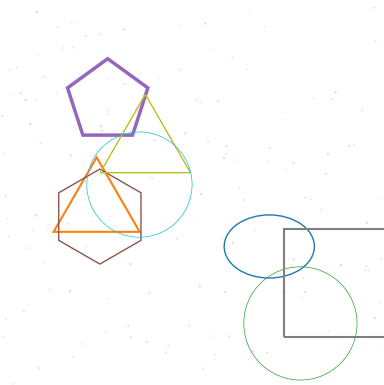[{"shape": "oval", "thickness": 1, "radius": 0.59, "center": [0.699, 0.36]}, {"shape": "triangle", "thickness": 1.5, "radius": 0.65, "center": [0.251, 0.462]}, {"shape": "circle", "thickness": 0.5, "radius": 0.74, "center": [0.78, 0.16]}, {"shape": "pentagon", "thickness": 2.5, "radius": 0.55, "center": [0.28, 0.738]}, {"shape": "hexagon", "thickness": 1, "radius": 0.62, "center": [0.259, 0.438]}, {"shape": "square", "thickness": 1.5, "radius": 0.7, "center": [0.878, 0.265]}, {"shape": "triangle", "thickness": 1, "radius": 0.68, "center": [0.377, 0.619]}, {"shape": "circle", "thickness": 0.5, "radius": 0.68, "center": [0.362, 0.521]}]